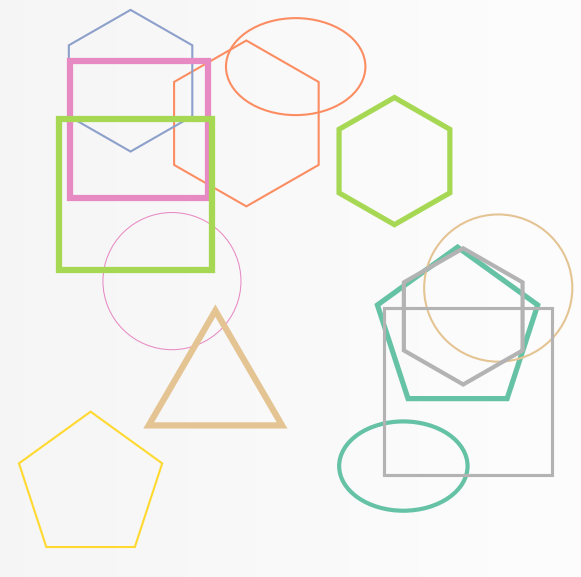[{"shape": "oval", "thickness": 2, "radius": 0.55, "center": [0.694, 0.192]}, {"shape": "pentagon", "thickness": 2.5, "radius": 0.72, "center": [0.787, 0.426]}, {"shape": "oval", "thickness": 1, "radius": 0.6, "center": [0.509, 0.884]}, {"shape": "hexagon", "thickness": 1, "radius": 0.72, "center": [0.424, 0.785]}, {"shape": "hexagon", "thickness": 1, "radius": 0.61, "center": [0.225, 0.859]}, {"shape": "circle", "thickness": 0.5, "radius": 0.59, "center": [0.296, 0.512]}, {"shape": "square", "thickness": 3, "radius": 0.59, "center": [0.239, 0.776]}, {"shape": "square", "thickness": 3, "radius": 0.66, "center": [0.233, 0.662]}, {"shape": "hexagon", "thickness": 2.5, "radius": 0.55, "center": [0.679, 0.72]}, {"shape": "pentagon", "thickness": 1, "radius": 0.65, "center": [0.156, 0.157]}, {"shape": "circle", "thickness": 1, "radius": 0.64, "center": [0.857, 0.5]}, {"shape": "triangle", "thickness": 3, "radius": 0.66, "center": [0.371, 0.329]}, {"shape": "hexagon", "thickness": 2, "radius": 0.59, "center": [0.797, 0.451]}, {"shape": "square", "thickness": 1.5, "radius": 0.73, "center": [0.805, 0.321]}]